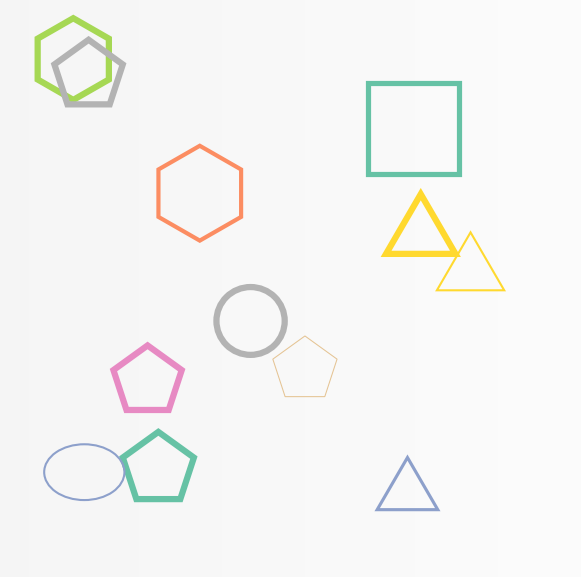[{"shape": "pentagon", "thickness": 3, "radius": 0.32, "center": [0.272, 0.187]}, {"shape": "square", "thickness": 2.5, "radius": 0.39, "center": [0.712, 0.776]}, {"shape": "hexagon", "thickness": 2, "radius": 0.41, "center": [0.344, 0.665]}, {"shape": "triangle", "thickness": 1.5, "radius": 0.3, "center": [0.701, 0.147]}, {"shape": "oval", "thickness": 1, "radius": 0.35, "center": [0.145, 0.182]}, {"shape": "pentagon", "thickness": 3, "radius": 0.31, "center": [0.254, 0.339]}, {"shape": "hexagon", "thickness": 3, "radius": 0.35, "center": [0.126, 0.897]}, {"shape": "triangle", "thickness": 1, "radius": 0.33, "center": [0.81, 0.53]}, {"shape": "triangle", "thickness": 3, "radius": 0.34, "center": [0.724, 0.594]}, {"shape": "pentagon", "thickness": 0.5, "radius": 0.29, "center": [0.525, 0.359]}, {"shape": "circle", "thickness": 3, "radius": 0.29, "center": [0.431, 0.443]}, {"shape": "pentagon", "thickness": 3, "radius": 0.31, "center": [0.152, 0.868]}]